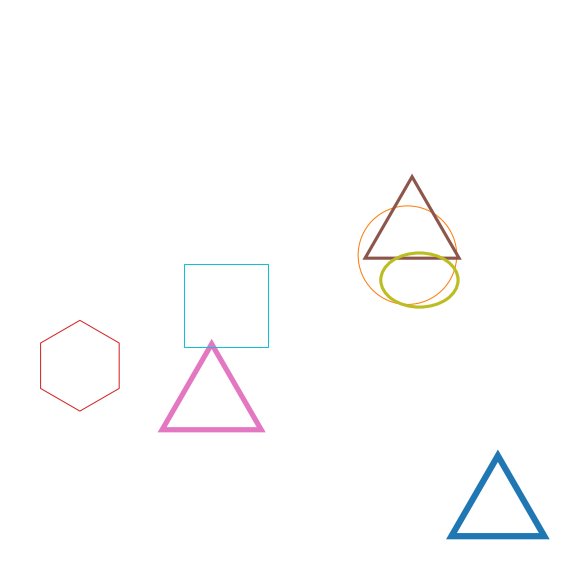[{"shape": "triangle", "thickness": 3, "radius": 0.46, "center": [0.862, 0.117]}, {"shape": "circle", "thickness": 0.5, "radius": 0.43, "center": [0.705, 0.557]}, {"shape": "hexagon", "thickness": 0.5, "radius": 0.39, "center": [0.138, 0.366]}, {"shape": "triangle", "thickness": 1.5, "radius": 0.47, "center": [0.714, 0.599]}, {"shape": "triangle", "thickness": 2.5, "radius": 0.5, "center": [0.367, 0.305]}, {"shape": "oval", "thickness": 1.5, "radius": 0.33, "center": [0.726, 0.514]}, {"shape": "square", "thickness": 0.5, "radius": 0.36, "center": [0.391, 0.47]}]